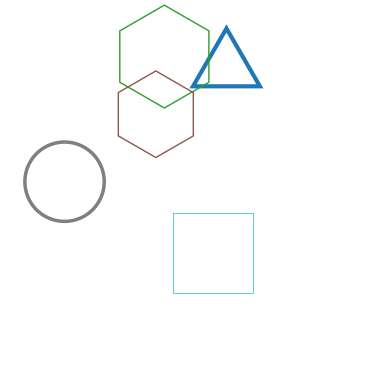[{"shape": "triangle", "thickness": 3, "radius": 0.5, "center": [0.588, 0.826]}, {"shape": "hexagon", "thickness": 1, "radius": 0.67, "center": [0.427, 0.853]}, {"shape": "hexagon", "thickness": 1, "radius": 0.56, "center": [0.405, 0.703]}, {"shape": "circle", "thickness": 2.5, "radius": 0.52, "center": [0.168, 0.528]}, {"shape": "square", "thickness": 0.5, "radius": 0.52, "center": [0.553, 0.342]}]